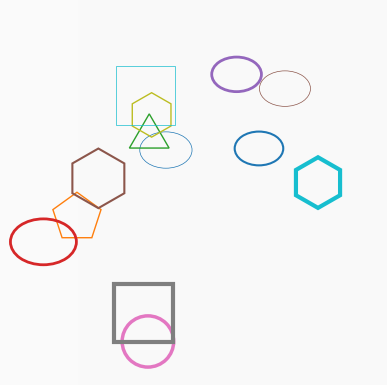[{"shape": "oval", "thickness": 0.5, "radius": 0.34, "center": [0.428, 0.61]}, {"shape": "oval", "thickness": 1.5, "radius": 0.31, "center": [0.668, 0.614]}, {"shape": "pentagon", "thickness": 1, "radius": 0.33, "center": [0.199, 0.435]}, {"shape": "triangle", "thickness": 1, "radius": 0.3, "center": [0.385, 0.645]}, {"shape": "oval", "thickness": 2, "radius": 0.43, "center": [0.112, 0.372]}, {"shape": "oval", "thickness": 2, "radius": 0.32, "center": [0.611, 0.807]}, {"shape": "hexagon", "thickness": 1.5, "radius": 0.39, "center": [0.254, 0.537]}, {"shape": "oval", "thickness": 0.5, "radius": 0.33, "center": [0.735, 0.77]}, {"shape": "circle", "thickness": 2.5, "radius": 0.33, "center": [0.382, 0.113]}, {"shape": "square", "thickness": 3, "radius": 0.38, "center": [0.37, 0.187]}, {"shape": "hexagon", "thickness": 1, "radius": 0.29, "center": [0.391, 0.702]}, {"shape": "square", "thickness": 0.5, "radius": 0.38, "center": [0.375, 0.753]}, {"shape": "hexagon", "thickness": 3, "radius": 0.33, "center": [0.821, 0.526]}]